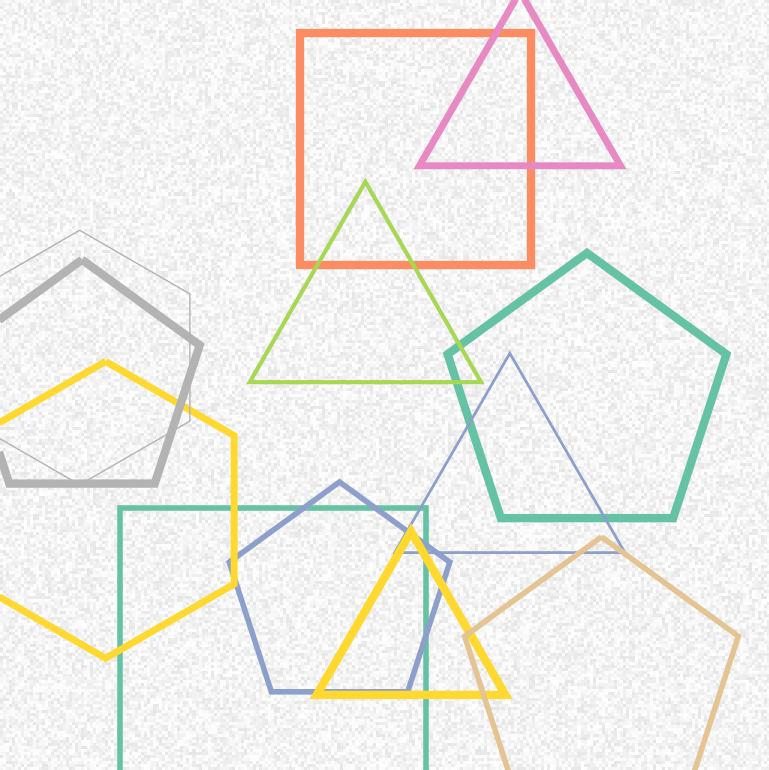[{"shape": "square", "thickness": 2, "radius": 0.99, "center": [0.355, 0.141]}, {"shape": "pentagon", "thickness": 3, "radius": 0.95, "center": [0.762, 0.481]}, {"shape": "square", "thickness": 3, "radius": 0.75, "center": [0.54, 0.806]}, {"shape": "pentagon", "thickness": 2, "radius": 0.75, "center": [0.441, 0.223]}, {"shape": "triangle", "thickness": 1, "radius": 0.86, "center": [0.662, 0.369]}, {"shape": "triangle", "thickness": 2.5, "radius": 0.75, "center": [0.675, 0.86]}, {"shape": "triangle", "thickness": 1.5, "radius": 0.87, "center": [0.475, 0.59]}, {"shape": "hexagon", "thickness": 2.5, "radius": 0.96, "center": [0.137, 0.338]}, {"shape": "triangle", "thickness": 3, "radius": 0.71, "center": [0.534, 0.168]}, {"shape": "pentagon", "thickness": 2, "radius": 0.93, "center": [0.781, 0.116]}, {"shape": "pentagon", "thickness": 3, "radius": 0.8, "center": [0.107, 0.502]}, {"shape": "hexagon", "thickness": 0.5, "radius": 0.83, "center": [0.103, 0.536]}]